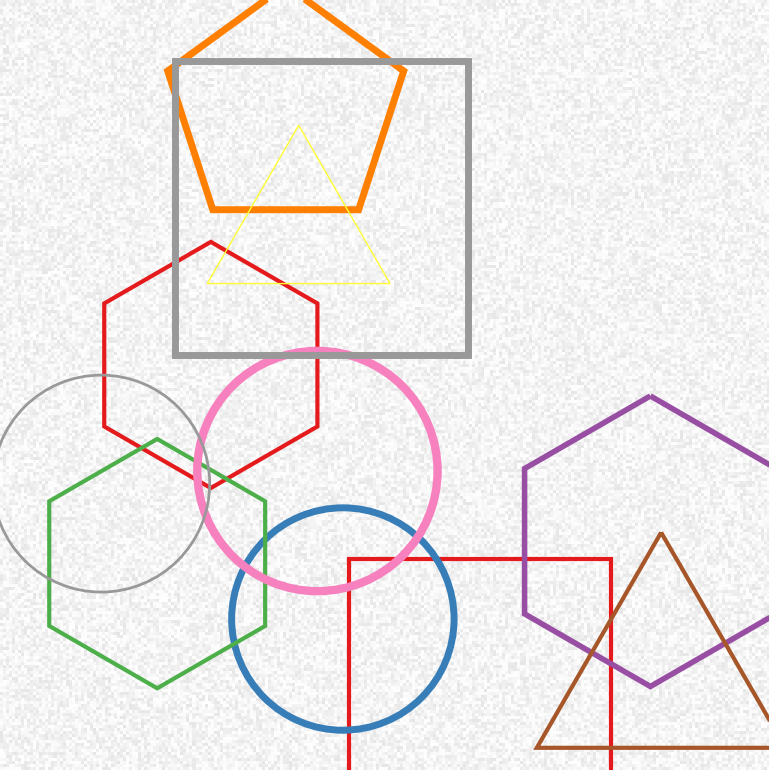[{"shape": "square", "thickness": 1.5, "radius": 0.85, "center": [0.623, 0.104]}, {"shape": "hexagon", "thickness": 1.5, "radius": 0.8, "center": [0.274, 0.526]}, {"shape": "circle", "thickness": 2.5, "radius": 0.72, "center": [0.445, 0.196]}, {"shape": "hexagon", "thickness": 1.5, "radius": 0.81, "center": [0.204, 0.268]}, {"shape": "hexagon", "thickness": 2, "radius": 0.94, "center": [0.845, 0.297]}, {"shape": "pentagon", "thickness": 2.5, "radius": 0.81, "center": [0.371, 0.858]}, {"shape": "triangle", "thickness": 0.5, "radius": 0.69, "center": [0.388, 0.7]}, {"shape": "triangle", "thickness": 1.5, "radius": 0.93, "center": [0.859, 0.122]}, {"shape": "circle", "thickness": 3, "radius": 0.78, "center": [0.412, 0.388]}, {"shape": "square", "thickness": 2.5, "radius": 0.95, "center": [0.418, 0.73]}, {"shape": "circle", "thickness": 1, "radius": 0.7, "center": [0.131, 0.372]}]